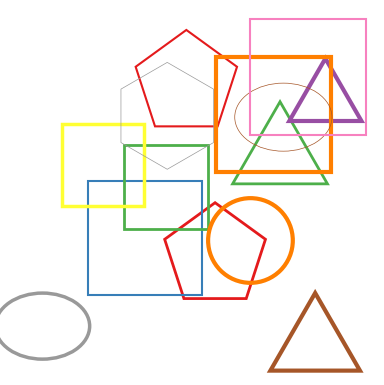[{"shape": "pentagon", "thickness": 2, "radius": 0.69, "center": [0.559, 0.336]}, {"shape": "pentagon", "thickness": 1.5, "radius": 0.69, "center": [0.484, 0.784]}, {"shape": "square", "thickness": 1.5, "radius": 0.74, "center": [0.376, 0.382]}, {"shape": "square", "thickness": 2, "radius": 0.54, "center": [0.432, 0.514]}, {"shape": "triangle", "thickness": 2, "radius": 0.71, "center": [0.727, 0.594]}, {"shape": "triangle", "thickness": 3, "radius": 0.54, "center": [0.845, 0.74]}, {"shape": "square", "thickness": 3, "radius": 0.75, "center": [0.71, 0.703]}, {"shape": "circle", "thickness": 3, "radius": 0.55, "center": [0.651, 0.375]}, {"shape": "square", "thickness": 2.5, "radius": 0.53, "center": [0.268, 0.57]}, {"shape": "oval", "thickness": 0.5, "radius": 0.63, "center": [0.736, 0.696]}, {"shape": "triangle", "thickness": 3, "radius": 0.67, "center": [0.819, 0.105]}, {"shape": "square", "thickness": 1.5, "radius": 0.75, "center": [0.8, 0.8]}, {"shape": "oval", "thickness": 2.5, "radius": 0.61, "center": [0.11, 0.153]}, {"shape": "hexagon", "thickness": 0.5, "radius": 0.69, "center": [0.434, 0.699]}]